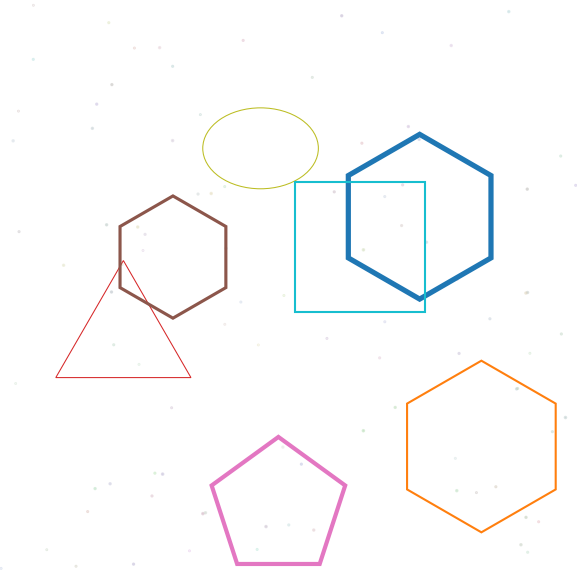[{"shape": "hexagon", "thickness": 2.5, "radius": 0.71, "center": [0.727, 0.624]}, {"shape": "hexagon", "thickness": 1, "radius": 0.74, "center": [0.834, 0.226]}, {"shape": "triangle", "thickness": 0.5, "radius": 0.68, "center": [0.214, 0.413]}, {"shape": "hexagon", "thickness": 1.5, "radius": 0.53, "center": [0.299, 0.554]}, {"shape": "pentagon", "thickness": 2, "radius": 0.61, "center": [0.482, 0.121]}, {"shape": "oval", "thickness": 0.5, "radius": 0.5, "center": [0.451, 0.742]}, {"shape": "square", "thickness": 1, "radius": 0.56, "center": [0.624, 0.572]}]